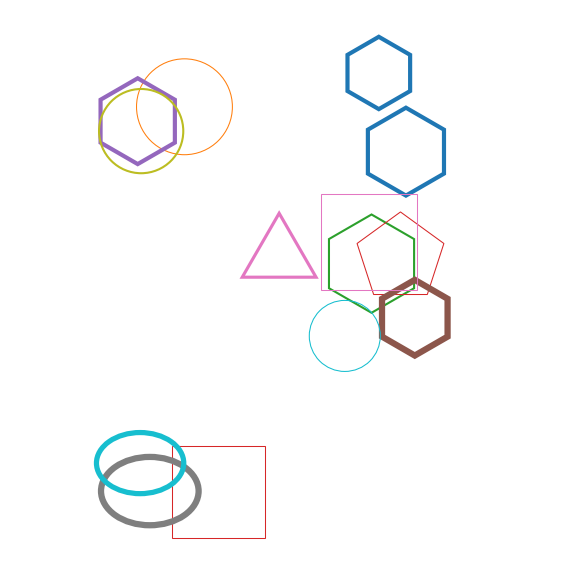[{"shape": "hexagon", "thickness": 2, "radius": 0.31, "center": [0.656, 0.873]}, {"shape": "hexagon", "thickness": 2, "radius": 0.38, "center": [0.703, 0.737]}, {"shape": "circle", "thickness": 0.5, "radius": 0.42, "center": [0.319, 0.814]}, {"shape": "hexagon", "thickness": 1, "radius": 0.43, "center": [0.643, 0.543]}, {"shape": "square", "thickness": 0.5, "radius": 0.4, "center": [0.378, 0.147]}, {"shape": "pentagon", "thickness": 0.5, "radius": 0.4, "center": [0.693, 0.553]}, {"shape": "hexagon", "thickness": 2, "radius": 0.37, "center": [0.238, 0.789]}, {"shape": "hexagon", "thickness": 3, "radius": 0.33, "center": [0.718, 0.449]}, {"shape": "square", "thickness": 0.5, "radius": 0.42, "center": [0.638, 0.579]}, {"shape": "triangle", "thickness": 1.5, "radius": 0.37, "center": [0.483, 0.556]}, {"shape": "oval", "thickness": 3, "radius": 0.42, "center": [0.259, 0.149]}, {"shape": "circle", "thickness": 1, "radius": 0.36, "center": [0.244, 0.772]}, {"shape": "circle", "thickness": 0.5, "radius": 0.31, "center": [0.597, 0.417]}, {"shape": "oval", "thickness": 2.5, "radius": 0.38, "center": [0.243, 0.197]}]